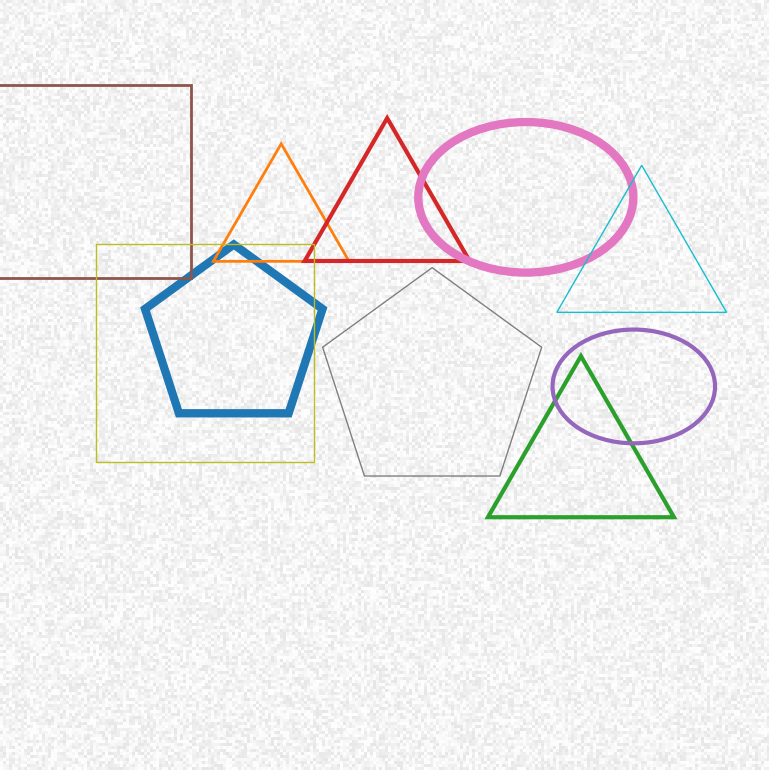[{"shape": "pentagon", "thickness": 3, "radius": 0.61, "center": [0.304, 0.561]}, {"shape": "triangle", "thickness": 1, "radius": 0.51, "center": [0.365, 0.711]}, {"shape": "triangle", "thickness": 1.5, "radius": 0.7, "center": [0.754, 0.398]}, {"shape": "triangle", "thickness": 1.5, "radius": 0.62, "center": [0.503, 0.723]}, {"shape": "oval", "thickness": 1.5, "radius": 0.53, "center": [0.823, 0.498]}, {"shape": "square", "thickness": 1, "radius": 0.63, "center": [0.122, 0.765]}, {"shape": "oval", "thickness": 3, "radius": 0.7, "center": [0.683, 0.744]}, {"shape": "pentagon", "thickness": 0.5, "radius": 0.75, "center": [0.561, 0.503]}, {"shape": "square", "thickness": 0.5, "radius": 0.71, "center": [0.266, 0.541]}, {"shape": "triangle", "thickness": 0.5, "radius": 0.64, "center": [0.833, 0.658]}]